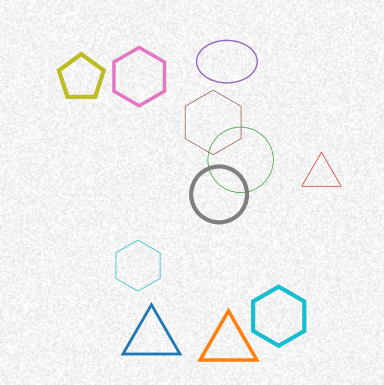[{"shape": "triangle", "thickness": 2, "radius": 0.43, "center": [0.393, 0.123]}, {"shape": "triangle", "thickness": 2.5, "radius": 0.43, "center": [0.593, 0.107]}, {"shape": "circle", "thickness": 0.5, "radius": 0.43, "center": [0.625, 0.585]}, {"shape": "triangle", "thickness": 0.5, "radius": 0.3, "center": [0.835, 0.546]}, {"shape": "oval", "thickness": 1, "radius": 0.39, "center": [0.589, 0.84]}, {"shape": "hexagon", "thickness": 0.5, "radius": 0.42, "center": [0.554, 0.682]}, {"shape": "hexagon", "thickness": 2.5, "radius": 0.38, "center": [0.362, 0.801]}, {"shape": "circle", "thickness": 3, "radius": 0.36, "center": [0.569, 0.495]}, {"shape": "pentagon", "thickness": 3, "radius": 0.31, "center": [0.211, 0.798]}, {"shape": "hexagon", "thickness": 0.5, "radius": 0.33, "center": [0.358, 0.31]}, {"shape": "hexagon", "thickness": 3, "radius": 0.38, "center": [0.724, 0.179]}]